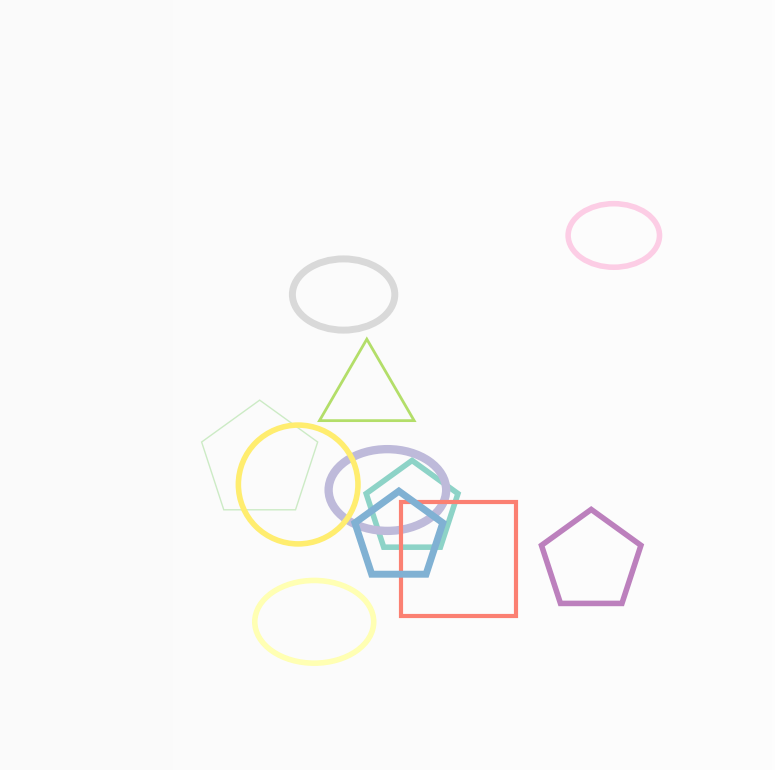[{"shape": "pentagon", "thickness": 2, "radius": 0.31, "center": [0.532, 0.34]}, {"shape": "oval", "thickness": 2, "radius": 0.38, "center": [0.405, 0.192]}, {"shape": "oval", "thickness": 3, "radius": 0.38, "center": [0.5, 0.364]}, {"shape": "square", "thickness": 1.5, "radius": 0.37, "center": [0.591, 0.274]}, {"shape": "pentagon", "thickness": 2.5, "radius": 0.3, "center": [0.515, 0.303]}, {"shape": "triangle", "thickness": 1, "radius": 0.35, "center": [0.473, 0.489]}, {"shape": "oval", "thickness": 2, "radius": 0.29, "center": [0.792, 0.694]}, {"shape": "oval", "thickness": 2.5, "radius": 0.33, "center": [0.443, 0.618]}, {"shape": "pentagon", "thickness": 2, "radius": 0.34, "center": [0.763, 0.271]}, {"shape": "pentagon", "thickness": 0.5, "radius": 0.39, "center": [0.335, 0.402]}, {"shape": "circle", "thickness": 2, "radius": 0.39, "center": [0.385, 0.371]}]